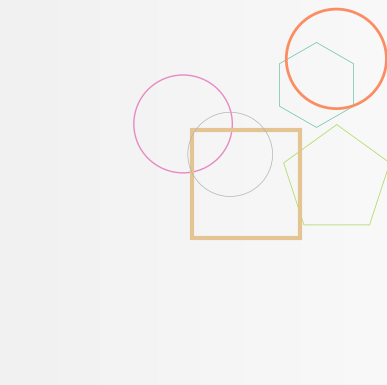[{"shape": "hexagon", "thickness": 0.5, "radius": 0.55, "center": [0.817, 0.779]}, {"shape": "circle", "thickness": 2, "radius": 0.65, "center": [0.868, 0.847]}, {"shape": "circle", "thickness": 1, "radius": 0.64, "center": [0.472, 0.678]}, {"shape": "pentagon", "thickness": 0.5, "radius": 0.72, "center": [0.869, 0.532]}, {"shape": "square", "thickness": 3, "radius": 0.7, "center": [0.635, 0.521]}, {"shape": "circle", "thickness": 0.5, "radius": 0.55, "center": [0.594, 0.599]}]